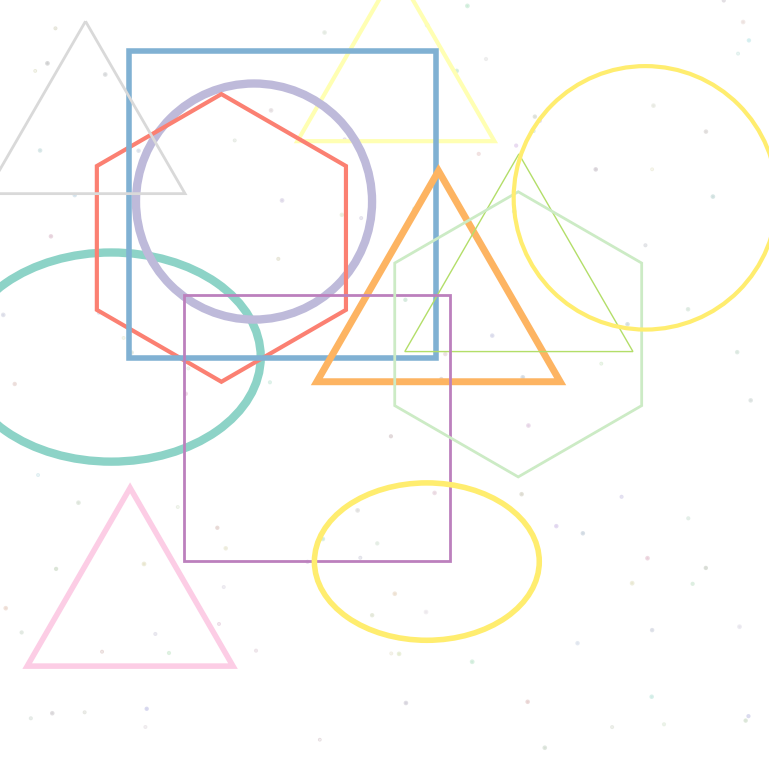[{"shape": "oval", "thickness": 3, "radius": 0.97, "center": [0.145, 0.536]}, {"shape": "triangle", "thickness": 1.5, "radius": 0.74, "center": [0.514, 0.891]}, {"shape": "circle", "thickness": 3, "radius": 0.77, "center": [0.33, 0.738]}, {"shape": "hexagon", "thickness": 1.5, "radius": 0.93, "center": [0.288, 0.691]}, {"shape": "square", "thickness": 2, "radius": 1.0, "center": [0.366, 0.735]}, {"shape": "triangle", "thickness": 2.5, "radius": 0.91, "center": [0.57, 0.595]}, {"shape": "triangle", "thickness": 0.5, "radius": 0.86, "center": [0.674, 0.629]}, {"shape": "triangle", "thickness": 2, "radius": 0.77, "center": [0.169, 0.212]}, {"shape": "triangle", "thickness": 1, "radius": 0.75, "center": [0.111, 0.823]}, {"shape": "square", "thickness": 1, "radius": 0.86, "center": [0.412, 0.444]}, {"shape": "hexagon", "thickness": 1, "radius": 0.93, "center": [0.673, 0.566]}, {"shape": "circle", "thickness": 1.5, "radius": 0.86, "center": [0.838, 0.743]}, {"shape": "oval", "thickness": 2, "radius": 0.73, "center": [0.554, 0.271]}]